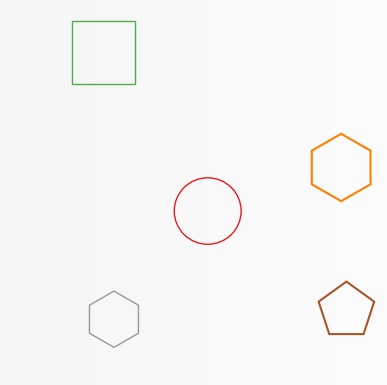[{"shape": "circle", "thickness": 1, "radius": 0.43, "center": [0.536, 0.452]}, {"shape": "square", "thickness": 1, "radius": 0.41, "center": [0.268, 0.864]}, {"shape": "hexagon", "thickness": 1.5, "radius": 0.44, "center": [0.88, 0.565]}, {"shape": "pentagon", "thickness": 1.5, "radius": 0.38, "center": [0.894, 0.193]}, {"shape": "hexagon", "thickness": 1, "radius": 0.36, "center": [0.294, 0.171]}]